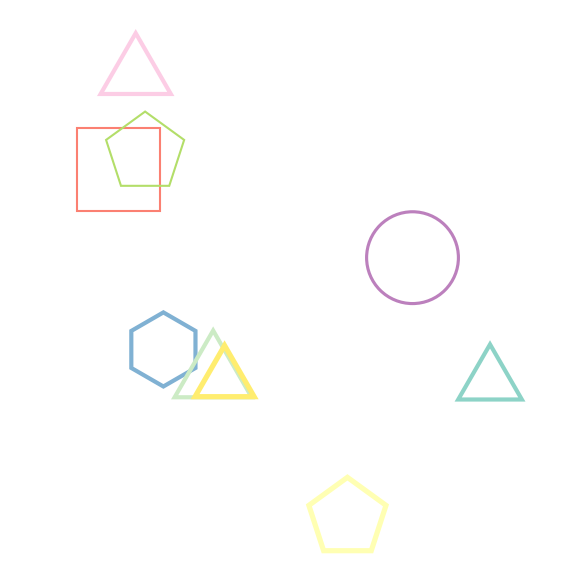[{"shape": "triangle", "thickness": 2, "radius": 0.32, "center": [0.849, 0.339]}, {"shape": "pentagon", "thickness": 2.5, "radius": 0.35, "center": [0.602, 0.102]}, {"shape": "square", "thickness": 1, "radius": 0.36, "center": [0.206, 0.706]}, {"shape": "hexagon", "thickness": 2, "radius": 0.32, "center": [0.283, 0.394]}, {"shape": "pentagon", "thickness": 1, "radius": 0.36, "center": [0.251, 0.735]}, {"shape": "triangle", "thickness": 2, "radius": 0.35, "center": [0.235, 0.871]}, {"shape": "circle", "thickness": 1.5, "radius": 0.4, "center": [0.714, 0.553]}, {"shape": "triangle", "thickness": 2, "radius": 0.39, "center": [0.369, 0.35]}, {"shape": "triangle", "thickness": 2.5, "radius": 0.3, "center": [0.389, 0.342]}]